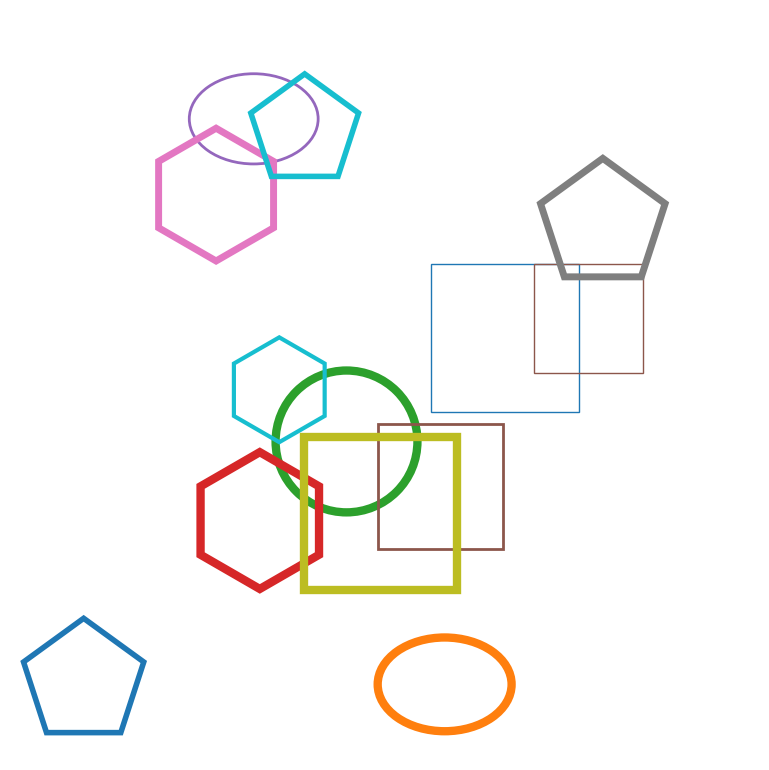[{"shape": "square", "thickness": 0.5, "radius": 0.48, "center": [0.656, 0.561]}, {"shape": "pentagon", "thickness": 2, "radius": 0.41, "center": [0.109, 0.115]}, {"shape": "oval", "thickness": 3, "radius": 0.43, "center": [0.577, 0.111]}, {"shape": "circle", "thickness": 3, "radius": 0.46, "center": [0.45, 0.427]}, {"shape": "hexagon", "thickness": 3, "radius": 0.44, "center": [0.337, 0.324]}, {"shape": "oval", "thickness": 1, "radius": 0.42, "center": [0.329, 0.846]}, {"shape": "square", "thickness": 0.5, "radius": 0.36, "center": [0.764, 0.587]}, {"shape": "square", "thickness": 1, "radius": 0.4, "center": [0.572, 0.368]}, {"shape": "hexagon", "thickness": 2.5, "radius": 0.43, "center": [0.281, 0.747]}, {"shape": "pentagon", "thickness": 2.5, "radius": 0.43, "center": [0.783, 0.709]}, {"shape": "square", "thickness": 3, "radius": 0.5, "center": [0.494, 0.333]}, {"shape": "hexagon", "thickness": 1.5, "radius": 0.34, "center": [0.363, 0.494]}, {"shape": "pentagon", "thickness": 2, "radius": 0.37, "center": [0.396, 0.83]}]